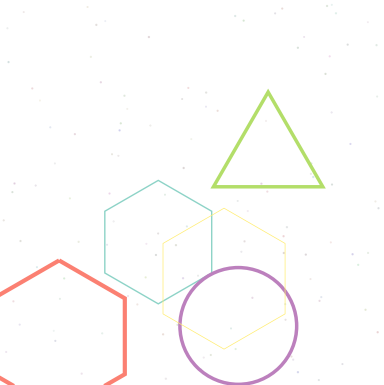[{"shape": "hexagon", "thickness": 1, "radius": 0.8, "center": [0.411, 0.371]}, {"shape": "hexagon", "thickness": 3, "radius": 0.99, "center": [0.154, 0.127]}, {"shape": "triangle", "thickness": 2.5, "radius": 0.82, "center": [0.696, 0.597]}, {"shape": "circle", "thickness": 2.5, "radius": 0.76, "center": [0.619, 0.153]}, {"shape": "hexagon", "thickness": 0.5, "radius": 0.92, "center": [0.582, 0.276]}]